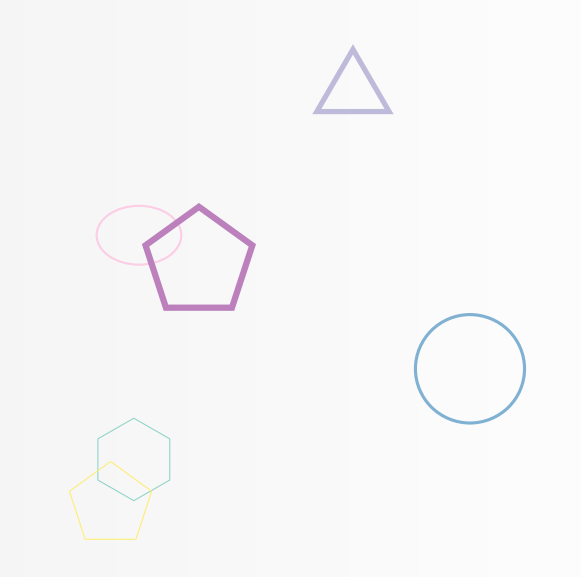[{"shape": "hexagon", "thickness": 0.5, "radius": 0.36, "center": [0.23, 0.204]}, {"shape": "triangle", "thickness": 2.5, "radius": 0.36, "center": [0.607, 0.842]}, {"shape": "circle", "thickness": 1.5, "radius": 0.47, "center": [0.809, 0.361]}, {"shape": "oval", "thickness": 1, "radius": 0.36, "center": [0.239, 0.592]}, {"shape": "pentagon", "thickness": 3, "radius": 0.48, "center": [0.342, 0.544]}, {"shape": "pentagon", "thickness": 0.5, "radius": 0.37, "center": [0.19, 0.126]}]